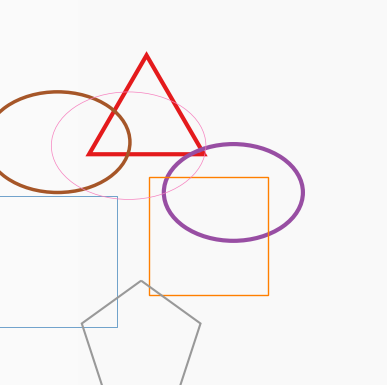[{"shape": "triangle", "thickness": 3, "radius": 0.86, "center": [0.378, 0.685]}, {"shape": "square", "thickness": 0.5, "radius": 0.85, "center": [0.131, 0.32]}, {"shape": "oval", "thickness": 3, "radius": 0.9, "center": [0.602, 0.5]}, {"shape": "square", "thickness": 1, "radius": 0.76, "center": [0.538, 0.386]}, {"shape": "oval", "thickness": 2.5, "radius": 0.93, "center": [0.149, 0.631]}, {"shape": "oval", "thickness": 0.5, "radius": 1.0, "center": [0.332, 0.622]}, {"shape": "pentagon", "thickness": 1.5, "radius": 0.81, "center": [0.364, 0.11]}]